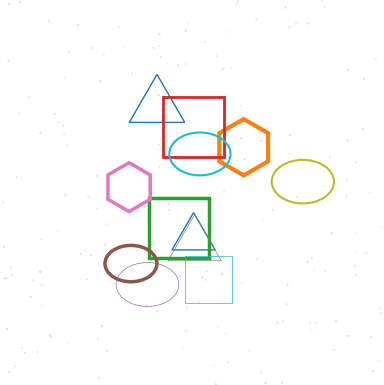[{"shape": "triangle", "thickness": 1, "radius": 0.42, "center": [0.408, 0.724]}, {"shape": "triangle", "thickness": 1, "radius": 0.32, "center": [0.503, 0.383]}, {"shape": "hexagon", "thickness": 3, "radius": 0.37, "center": [0.633, 0.618]}, {"shape": "square", "thickness": 2.5, "radius": 0.39, "center": [0.466, 0.407]}, {"shape": "square", "thickness": 2, "radius": 0.39, "center": [0.502, 0.67]}, {"shape": "oval", "thickness": 0.5, "radius": 0.41, "center": [0.383, 0.261]}, {"shape": "oval", "thickness": 2.5, "radius": 0.34, "center": [0.34, 0.315]}, {"shape": "hexagon", "thickness": 2.5, "radius": 0.32, "center": [0.335, 0.514]}, {"shape": "triangle", "thickness": 0.5, "radius": 0.4, "center": [0.505, 0.363]}, {"shape": "oval", "thickness": 1.5, "radius": 0.4, "center": [0.787, 0.528]}, {"shape": "oval", "thickness": 1.5, "radius": 0.4, "center": [0.519, 0.6]}, {"shape": "square", "thickness": 0.5, "radius": 0.31, "center": [0.542, 0.274]}]